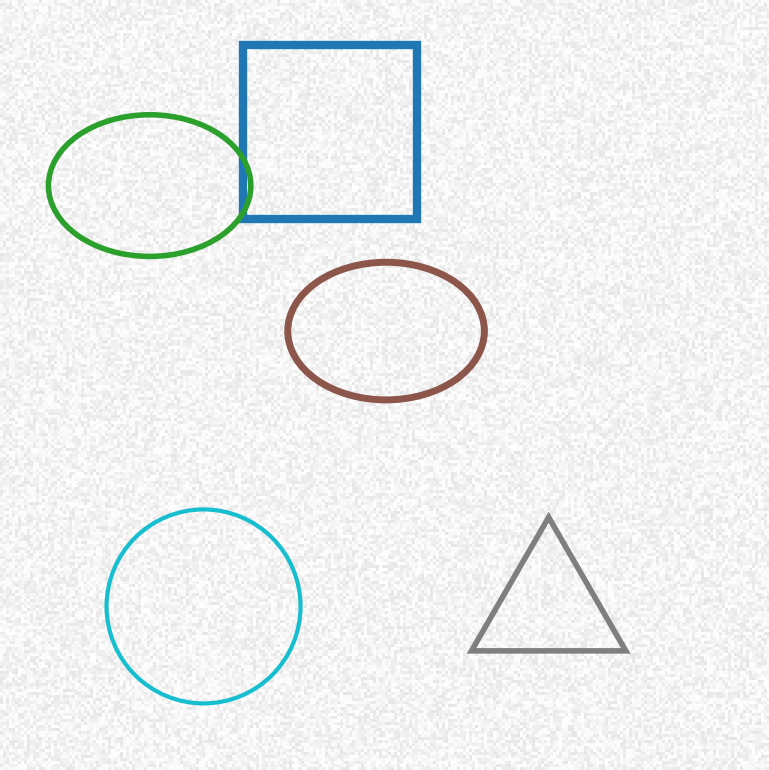[{"shape": "square", "thickness": 3, "radius": 0.57, "center": [0.428, 0.828]}, {"shape": "oval", "thickness": 2, "radius": 0.66, "center": [0.194, 0.759]}, {"shape": "oval", "thickness": 2.5, "radius": 0.64, "center": [0.501, 0.57]}, {"shape": "triangle", "thickness": 2, "radius": 0.58, "center": [0.713, 0.213]}, {"shape": "circle", "thickness": 1.5, "radius": 0.63, "center": [0.264, 0.212]}]